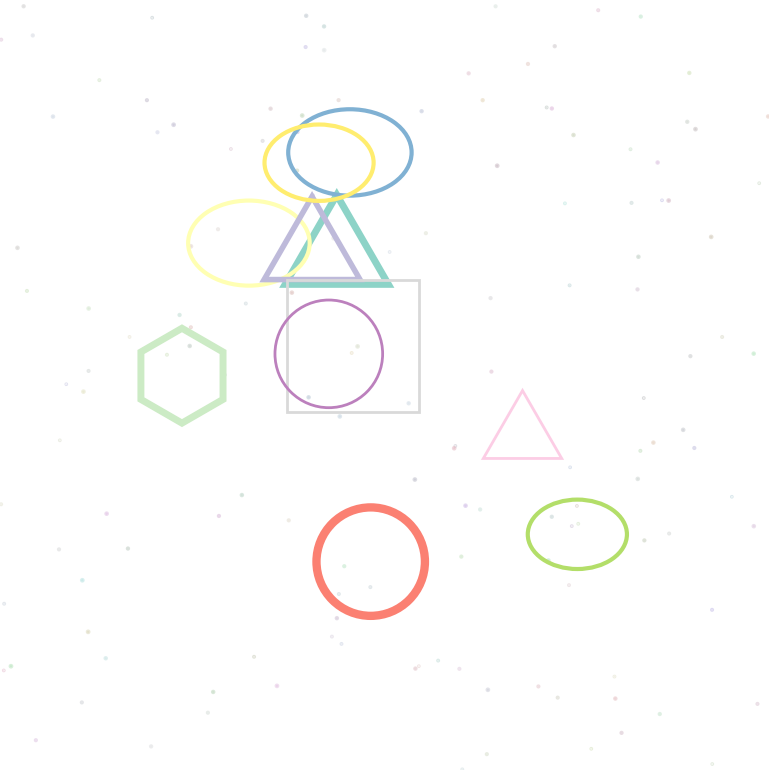[{"shape": "triangle", "thickness": 2.5, "radius": 0.39, "center": [0.437, 0.669]}, {"shape": "oval", "thickness": 1.5, "radius": 0.39, "center": [0.323, 0.684]}, {"shape": "triangle", "thickness": 2, "radius": 0.36, "center": [0.405, 0.673]}, {"shape": "circle", "thickness": 3, "radius": 0.35, "center": [0.481, 0.271]}, {"shape": "oval", "thickness": 1.5, "radius": 0.4, "center": [0.454, 0.802]}, {"shape": "oval", "thickness": 1.5, "radius": 0.32, "center": [0.75, 0.306]}, {"shape": "triangle", "thickness": 1, "radius": 0.29, "center": [0.679, 0.434]}, {"shape": "square", "thickness": 1, "radius": 0.43, "center": [0.459, 0.55]}, {"shape": "circle", "thickness": 1, "radius": 0.35, "center": [0.427, 0.54]}, {"shape": "hexagon", "thickness": 2.5, "radius": 0.31, "center": [0.236, 0.512]}, {"shape": "oval", "thickness": 1.5, "radius": 0.35, "center": [0.414, 0.789]}]